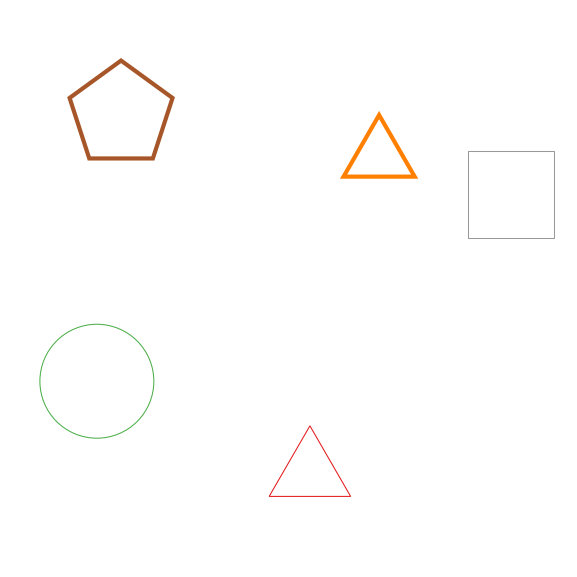[{"shape": "triangle", "thickness": 0.5, "radius": 0.41, "center": [0.537, 0.18]}, {"shape": "circle", "thickness": 0.5, "radius": 0.49, "center": [0.168, 0.339]}, {"shape": "triangle", "thickness": 2, "radius": 0.36, "center": [0.656, 0.729]}, {"shape": "pentagon", "thickness": 2, "radius": 0.47, "center": [0.21, 0.801]}, {"shape": "square", "thickness": 0.5, "radius": 0.37, "center": [0.884, 0.662]}]